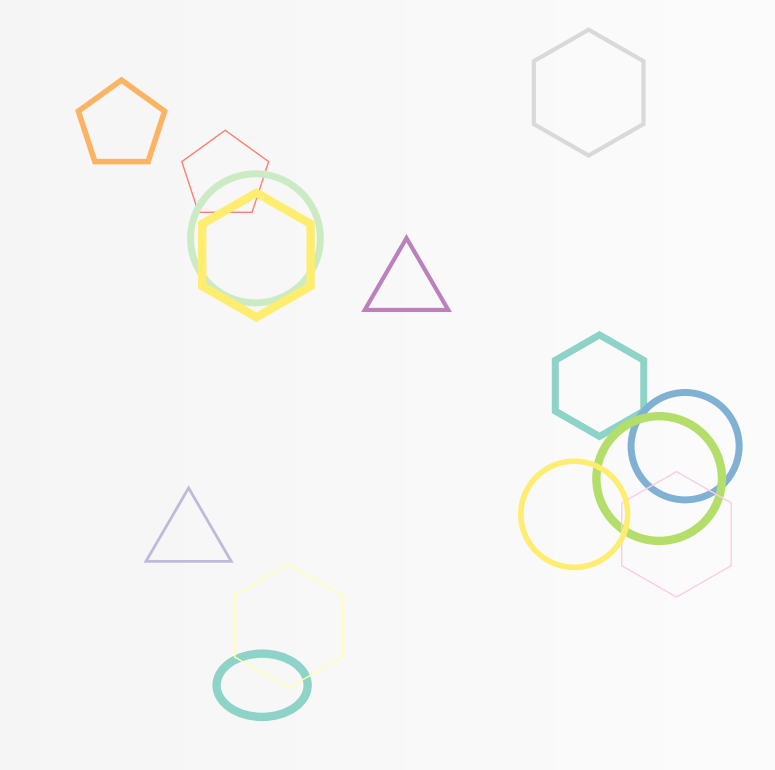[{"shape": "hexagon", "thickness": 2.5, "radius": 0.33, "center": [0.774, 0.499]}, {"shape": "oval", "thickness": 3, "radius": 0.29, "center": [0.338, 0.11]}, {"shape": "hexagon", "thickness": 0.5, "radius": 0.4, "center": [0.372, 0.187]}, {"shape": "triangle", "thickness": 1, "radius": 0.32, "center": [0.243, 0.303]}, {"shape": "pentagon", "thickness": 0.5, "radius": 0.29, "center": [0.291, 0.772]}, {"shape": "circle", "thickness": 2.5, "radius": 0.35, "center": [0.884, 0.421]}, {"shape": "pentagon", "thickness": 2, "radius": 0.29, "center": [0.157, 0.837]}, {"shape": "circle", "thickness": 3, "radius": 0.41, "center": [0.851, 0.379]}, {"shape": "hexagon", "thickness": 0.5, "radius": 0.41, "center": [0.873, 0.306]}, {"shape": "hexagon", "thickness": 1.5, "radius": 0.41, "center": [0.76, 0.88]}, {"shape": "triangle", "thickness": 1.5, "radius": 0.31, "center": [0.525, 0.629]}, {"shape": "circle", "thickness": 2.5, "radius": 0.42, "center": [0.33, 0.69]}, {"shape": "circle", "thickness": 2, "radius": 0.34, "center": [0.741, 0.332]}, {"shape": "hexagon", "thickness": 3, "radius": 0.4, "center": [0.331, 0.669]}]